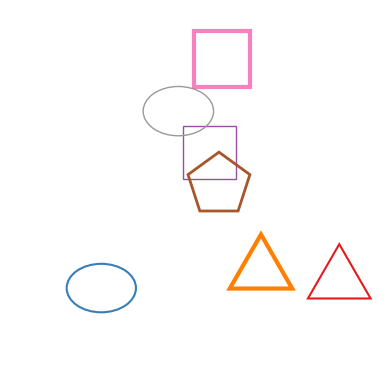[{"shape": "triangle", "thickness": 1.5, "radius": 0.47, "center": [0.881, 0.272]}, {"shape": "oval", "thickness": 1.5, "radius": 0.45, "center": [0.263, 0.252]}, {"shape": "square", "thickness": 1, "radius": 0.35, "center": [0.544, 0.604]}, {"shape": "triangle", "thickness": 3, "radius": 0.47, "center": [0.678, 0.297]}, {"shape": "pentagon", "thickness": 2, "radius": 0.42, "center": [0.569, 0.52]}, {"shape": "square", "thickness": 3, "radius": 0.36, "center": [0.576, 0.847]}, {"shape": "oval", "thickness": 1, "radius": 0.46, "center": [0.463, 0.711]}]